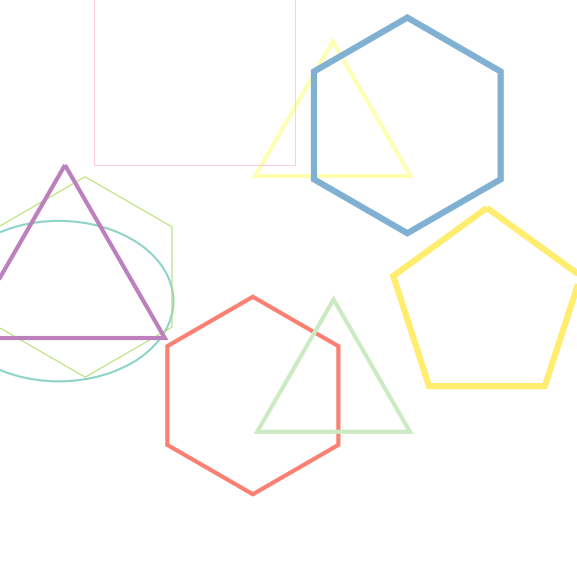[{"shape": "oval", "thickness": 1, "radius": 0.99, "center": [0.102, 0.478]}, {"shape": "triangle", "thickness": 2, "radius": 0.78, "center": [0.576, 0.772]}, {"shape": "hexagon", "thickness": 2, "radius": 0.85, "center": [0.438, 0.314]}, {"shape": "hexagon", "thickness": 3, "radius": 0.93, "center": [0.705, 0.782]}, {"shape": "hexagon", "thickness": 0.5, "radius": 0.87, "center": [0.148, 0.519]}, {"shape": "square", "thickness": 0.5, "radius": 0.87, "center": [0.336, 0.888]}, {"shape": "triangle", "thickness": 2, "radius": 1.0, "center": [0.112, 0.514]}, {"shape": "triangle", "thickness": 2, "radius": 0.76, "center": [0.578, 0.328]}, {"shape": "pentagon", "thickness": 3, "radius": 0.85, "center": [0.843, 0.469]}]